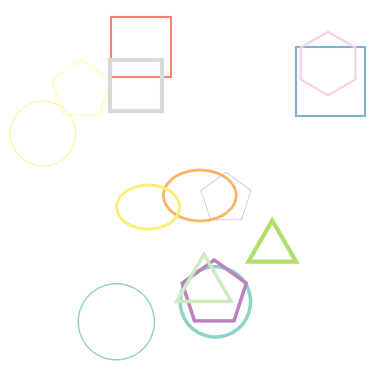[{"shape": "circle", "thickness": 2.5, "radius": 0.46, "center": [0.559, 0.216]}, {"shape": "circle", "thickness": 1, "radius": 0.49, "center": [0.302, 0.164]}, {"shape": "pentagon", "thickness": 1, "radius": 0.4, "center": [0.212, 0.767]}, {"shape": "pentagon", "thickness": 0.5, "radius": 0.34, "center": [0.587, 0.484]}, {"shape": "square", "thickness": 1.5, "radius": 0.39, "center": [0.366, 0.879]}, {"shape": "square", "thickness": 1.5, "radius": 0.45, "center": [0.859, 0.788]}, {"shape": "oval", "thickness": 2, "radius": 0.47, "center": [0.519, 0.492]}, {"shape": "triangle", "thickness": 3, "radius": 0.36, "center": [0.707, 0.356]}, {"shape": "hexagon", "thickness": 1.5, "radius": 0.41, "center": [0.852, 0.835]}, {"shape": "square", "thickness": 3, "radius": 0.33, "center": [0.354, 0.778]}, {"shape": "pentagon", "thickness": 2.5, "radius": 0.44, "center": [0.556, 0.237]}, {"shape": "triangle", "thickness": 2.5, "radius": 0.41, "center": [0.53, 0.258]}, {"shape": "oval", "thickness": 2, "radius": 0.41, "center": [0.385, 0.462]}, {"shape": "circle", "thickness": 0.5, "radius": 0.42, "center": [0.111, 0.653]}]